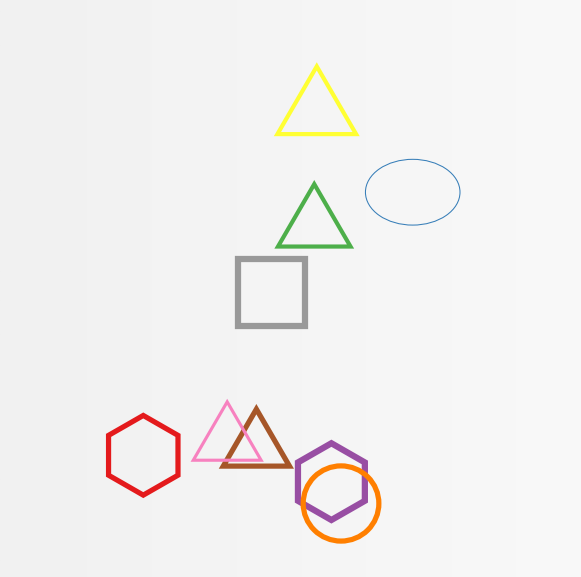[{"shape": "hexagon", "thickness": 2.5, "radius": 0.34, "center": [0.246, 0.211]}, {"shape": "oval", "thickness": 0.5, "radius": 0.41, "center": [0.71, 0.666]}, {"shape": "triangle", "thickness": 2, "radius": 0.36, "center": [0.541, 0.608]}, {"shape": "hexagon", "thickness": 3, "radius": 0.33, "center": [0.57, 0.165]}, {"shape": "circle", "thickness": 2.5, "radius": 0.33, "center": [0.587, 0.127]}, {"shape": "triangle", "thickness": 2, "radius": 0.39, "center": [0.545, 0.806]}, {"shape": "triangle", "thickness": 2.5, "radius": 0.33, "center": [0.441, 0.225]}, {"shape": "triangle", "thickness": 1.5, "radius": 0.34, "center": [0.391, 0.236]}, {"shape": "square", "thickness": 3, "radius": 0.29, "center": [0.468, 0.492]}]